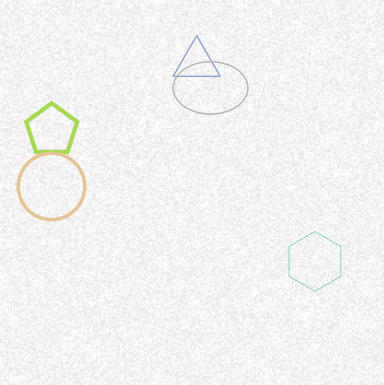[{"shape": "hexagon", "thickness": 0.5, "radius": 0.39, "center": [0.818, 0.321]}, {"shape": "triangle", "thickness": 1, "radius": 0.35, "center": [0.511, 0.837]}, {"shape": "pentagon", "thickness": 3, "radius": 0.35, "center": [0.134, 0.662]}, {"shape": "circle", "thickness": 2.5, "radius": 0.43, "center": [0.134, 0.516]}, {"shape": "oval", "thickness": 1, "radius": 0.49, "center": [0.547, 0.772]}]